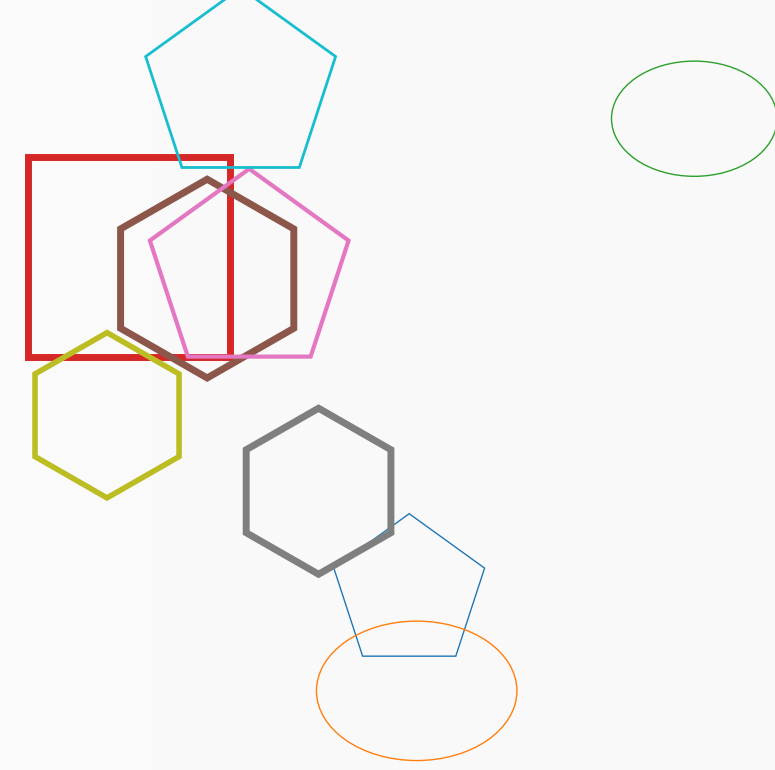[{"shape": "pentagon", "thickness": 0.5, "radius": 0.51, "center": [0.528, 0.231]}, {"shape": "oval", "thickness": 0.5, "radius": 0.65, "center": [0.538, 0.103]}, {"shape": "oval", "thickness": 0.5, "radius": 0.53, "center": [0.896, 0.846]}, {"shape": "square", "thickness": 2.5, "radius": 0.65, "center": [0.167, 0.666]}, {"shape": "hexagon", "thickness": 2.5, "radius": 0.65, "center": [0.267, 0.638]}, {"shape": "pentagon", "thickness": 1.5, "radius": 0.67, "center": [0.322, 0.646]}, {"shape": "hexagon", "thickness": 2.5, "radius": 0.54, "center": [0.411, 0.362]}, {"shape": "hexagon", "thickness": 2, "radius": 0.54, "center": [0.138, 0.461]}, {"shape": "pentagon", "thickness": 1, "radius": 0.64, "center": [0.31, 0.887]}]